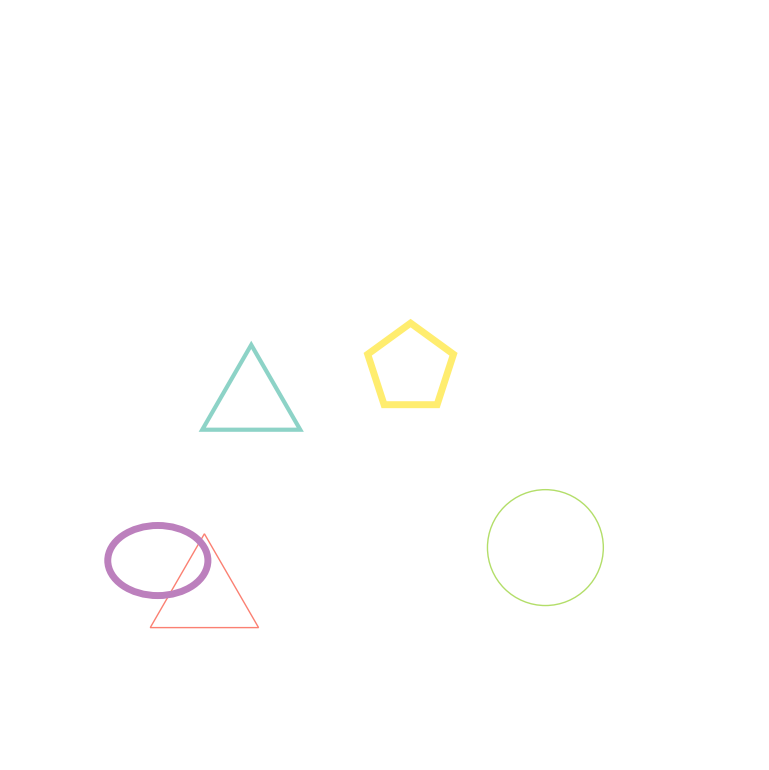[{"shape": "triangle", "thickness": 1.5, "radius": 0.37, "center": [0.326, 0.479]}, {"shape": "triangle", "thickness": 0.5, "radius": 0.41, "center": [0.265, 0.226]}, {"shape": "circle", "thickness": 0.5, "radius": 0.38, "center": [0.708, 0.289]}, {"shape": "oval", "thickness": 2.5, "radius": 0.33, "center": [0.205, 0.272]}, {"shape": "pentagon", "thickness": 2.5, "radius": 0.29, "center": [0.533, 0.522]}]